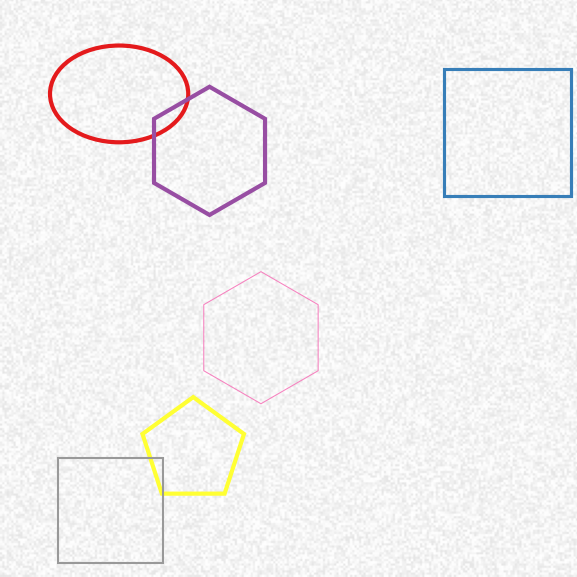[{"shape": "oval", "thickness": 2, "radius": 0.6, "center": [0.206, 0.837]}, {"shape": "square", "thickness": 1.5, "radius": 0.55, "center": [0.879, 0.77]}, {"shape": "hexagon", "thickness": 2, "radius": 0.55, "center": [0.363, 0.738]}, {"shape": "pentagon", "thickness": 2, "radius": 0.46, "center": [0.335, 0.219]}, {"shape": "hexagon", "thickness": 0.5, "radius": 0.57, "center": [0.452, 0.414]}, {"shape": "square", "thickness": 1, "radius": 0.45, "center": [0.191, 0.116]}]